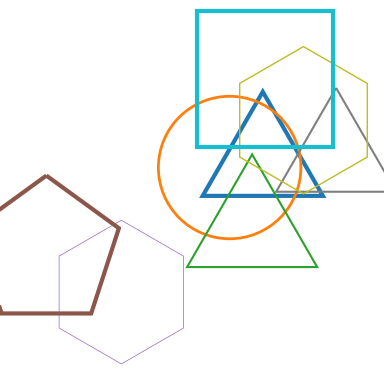[{"shape": "triangle", "thickness": 3, "radius": 0.9, "center": [0.683, 0.581]}, {"shape": "circle", "thickness": 2, "radius": 0.93, "center": [0.596, 0.565]}, {"shape": "triangle", "thickness": 1.5, "radius": 0.98, "center": [0.655, 0.404]}, {"shape": "hexagon", "thickness": 0.5, "radius": 0.93, "center": [0.315, 0.241]}, {"shape": "pentagon", "thickness": 3, "radius": 0.99, "center": [0.12, 0.346]}, {"shape": "triangle", "thickness": 1.5, "radius": 0.9, "center": [0.873, 0.592]}, {"shape": "hexagon", "thickness": 1, "radius": 0.96, "center": [0.788, 0.688]}, {"shape": "square", "thickness": 3, "radius": 0.88, "center": [0.688, 0.795]}]